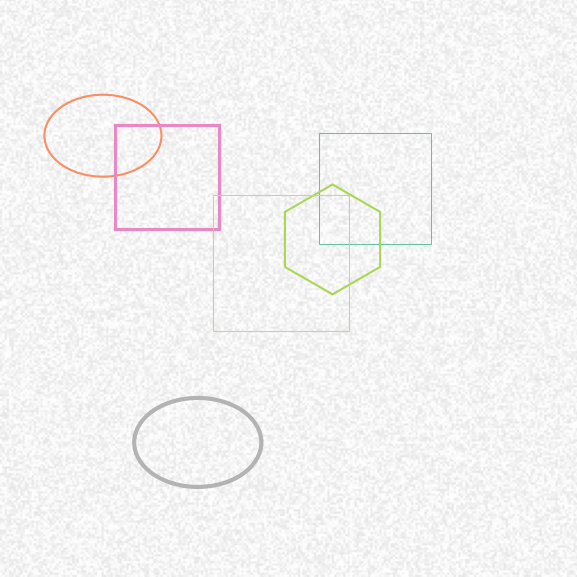[{"shape": "square", "thickness": 0.5, "radius": 0.48, "center": [0.649, 0.673]}, {"shape": "oval", "thickness": 1, "radius": 0.51, "center": [0.178, 0.764]}, {"shape": "square", "thickness": 1.5, "radius": 0.45, "center": [0.289, 0.693]}, {"shape": "hexagon", "thickness": 1, "radius": 0.48, "center": [0.576, 0.585]}, {"shape": "square", "thickness": 0.5, "radius": 0.59, "center": [0.486, 0.544]}, {"shape": "oval", "thickness": 2, "radius": 0.55, "center": [0.342, 0.233]}]